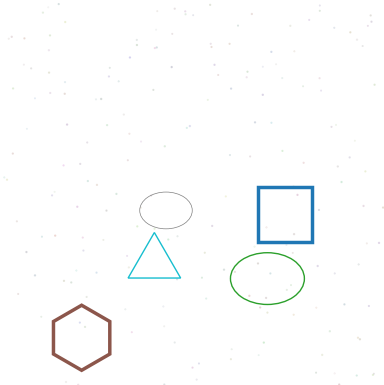[{"shape": "square", "thickness": 2.5, "radius": 0.35, "center": [0.74, 0.442]}, {"shape": "oval", "thickness": 1, "radius": 0.48, "center": [0.695, 0.276]}, {"shape": "hexagon", "thickness": 2.5, "radius": 0.42, "center": [0.212, 0.123]}, {"shape": "oval", "thickness": 0.5, "radius": 0.34, "center": [0.431, 0.453]}, {"shape": "triangle", "thickness": 1, "radius": 0.39, "center": [0.401, 0.317]}]